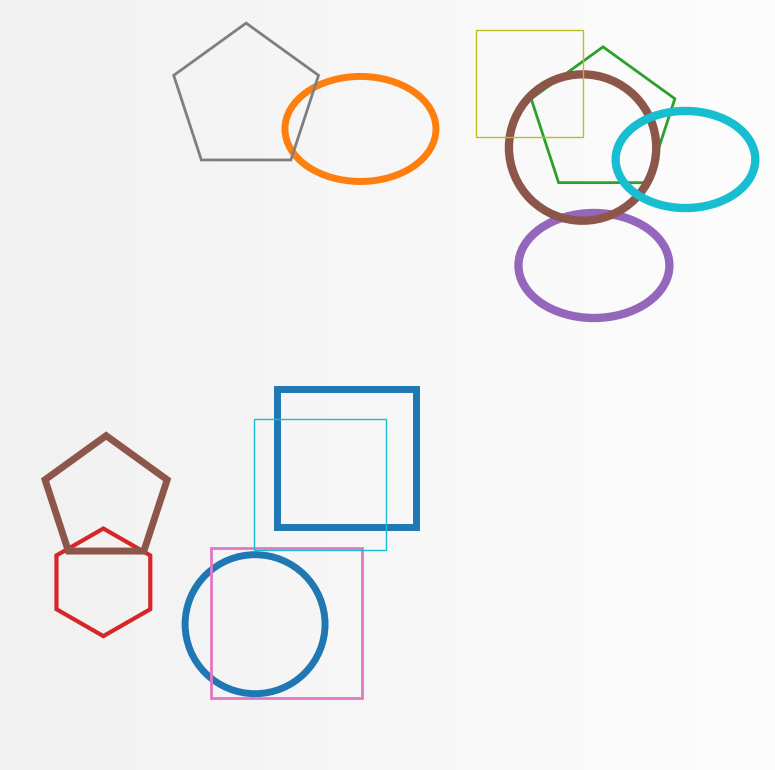[{"shape": "circle", "thickness": 2.5, "radius": 0.45, "center": [0.329, 0.189]}, {"shape": "square", "thickness": 2.5, "radius": 0.45, "center": [0.447, 0.405]}, {"shape": "oval", "thickness": 2.5, "radius": 0.49, "center": [0.465, 0.833]}, {"shape": "pentagon", "thickness": 1, "radius": 0.49, "center": [0.778, 0.842]}, {"shape": "hexagon", "thickness": 1.5, "radius": 0.35, "center": [0.133, 0.244]}, {"shape": "oval", "thickness": 3, "radius": 0.49, "center": [0.766, 0.655]}, {"shape": "circle", "thickness": 3, "radius": 0.48, "center": [0.752, 0.808]}, {"shape": "pentagon", "thickness": 2.5, "radius": 0.41, "center": [0.137, 0.351]}, {"shape": "square", "thickness": 1, "radius": 0.49, "center": [0.369, 0.191]}, {"shape": "pentagon", "thickness": 1, "radius": 0.49, "center": [0.318, 0.872]}, {"shape": "square", "thickness": 0.5, "radius": 0.35, "center": [0.683, 0.892]}, {"shape": "oval", "thickness": 3, "radius": 0.45, "center": [0.884, 0.793]}, {"shape": "square", "thickness": 0.5, "radius": 0.43, "center": [0.413, 0.371]}]